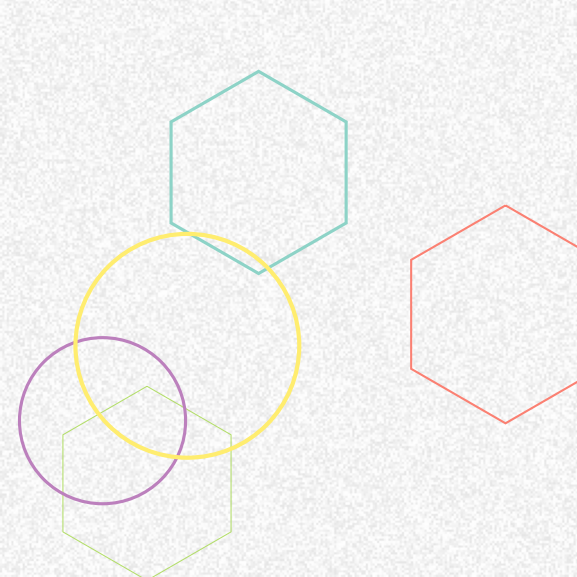[{"shape": "hexagon", "thickness": 1.5, "radius": 0.88, "center": [0.448, 0.701]}, {"shape": "hexagon", "thickness": 1, "radius": 0.94, "center": [0.875, 0.455]}, {"shape": "hexagon", "thickness": 0.5, "radius": 0.84, "center": [0.255, 0.162]}, {"shape": "circle", "thickness": 1.5, "radius": 0.72, "center": [0.178, 0.271]}, {"shape": "circle", "thickness": 2, "radius": 0.97, "center": [0.324, 0.4]}]